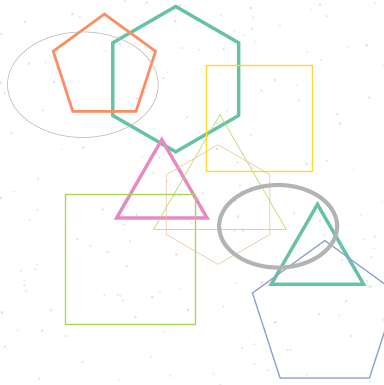[{"shape": "triangle", "thickness": 2.5, "radius": 0.69, "center": [0.825, 0.331]}, {"shape": "hexagon", "thickness": 2.5, "radius": 0.94, "center": [0.456, 0.794]}, {"shape": "pentagon", "thickness": 2, "radius": 0.7, "center": [0.271, 0.824]}, {"shape": "pentagon", "thickness": 1, "radius": 0.99, "center": [0.844, 0.178]}, {"shape": "triangle", "thickness": 2.5, "radius": 0.68, "center": [0.42, 0.502]}, {"shape": "square", "thickness": 1, "radius": 0.85, "center": [0.337, 0.328]}, {"shape": "triangle", "thickness": 0.5, "radius": 0.99, "center": [0.571, 0.504]}, {"shape": "square", "thickness": 1, "radius": 0.69, "center": [0.672, 0.693]}, {"shape": "hexagon", "thickness": 0.5, "radius": 0.78, "center": [0.566, 0.469]}, {"shape": "oval", "thickness": 0.5, "radius": 0.98, "center": [0.215, 0.78]}, {"shape": "oval", "thickness": 3, "radius": 0.77, "center": [0.722, 0.412]}]